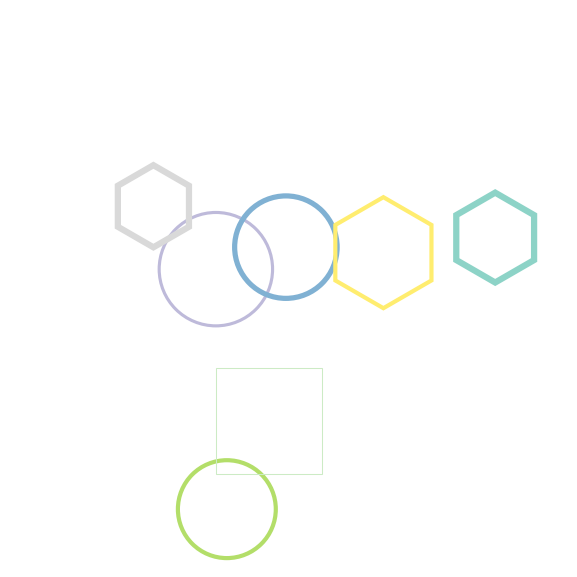[{"shape": "hexagon", "thickness": 3, "radius": 0.39, "center": [0.857, 0.588]}, {"shape": "circle", "thickness": 1.5, "radius": 0.49, "center": [0.374, 0.533]}, {"shape": "circle", "thickness": 2.5, "radius": 0.44, "center": [0.495, 0.571]}, {"shape": "circle", "thickness": 2, "radius": 0.42, "center": [0.393, 0.117]}, {"shape": "hexagon", "thickness": 3, "radius": 0.36, "center": [0.266, 0.642]}, {"shape": "square", "thickness": 0.5, "radius": 0.46, "center": [0.466, 0.27]}, {"shape": "hexagon", "thickness": 2, "radius": 0.48, "center": [0.664, 0.562]}]